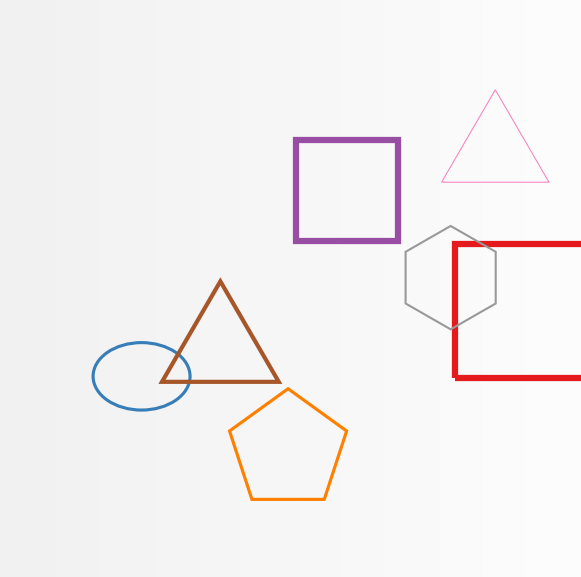[{"shape": "square", "thickness": 3, "radius": 0.58, "center": [0.898, 0.46]}, {"shape": "oval", "thickness": 1.5, "radius": 0.42, "center": [0.244, 0.347]}, {"shape": "square", "thickness": 3, "radius": 0.44, "center": [0.597, 0.669]}, {"shape": "pentagon", "thickness": 1.5, "radius": 0.53, "center": [0.496, 0.22]}, {"shape": "triangle", "thickness": 2, "radius": 0.58, "center": [0.379, 0.396]}, {"shape": "triangle", "thickness": 0.5, "radius": 0.53, "center": [0.852, 0.737]}, {"shape": "hexagon", "thickness": 1, "radius": 0.45, "center": [0.775, 0.518]}]